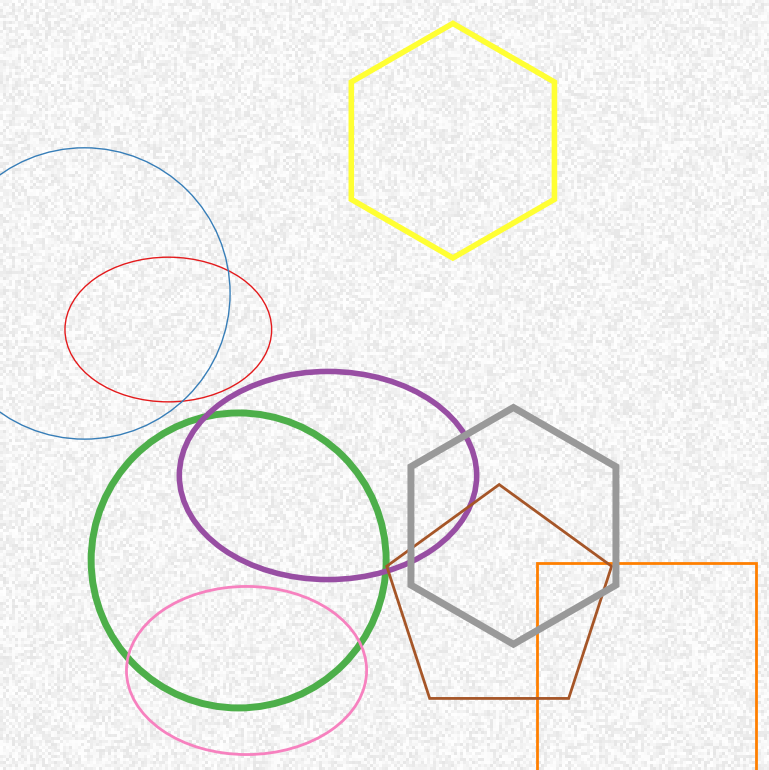[{"shape": "oval", "thickness": 0.5, "radius": 0.67, "center": [0.219, 0.572]}, {"shape": "circle", "thickness": 0.5, "radius": 0.95, "center": [0.11, 0.619]}, {"shape": "circle", "thickness": 2.5, "radius": 0.96, "center": [0.31, 0.272]}, {"shape": "oval", "thickness": 2, "radius": 0.97, "center": [0.426, 0.382]}, {"shape": "square", "thickness": 1, "radius": 0.71, "center": [0.839, 0.126]}, {"shape": "hexagon", "thickness": 2, "radius": 0.76, "center": [0.588, 0.817]}, {"shape": "pentagon", "thickness": 1, "radius": 0.77, "center": [0.648, 0.217]}, {"shape": "oval", "thickness": 1, "radius": 0.78, "center": [0.32, 0.129]}, {"shape": "hexagon", "thickness": 2.5, "radius": 0.77, "center": [0.667, 0.317]}]